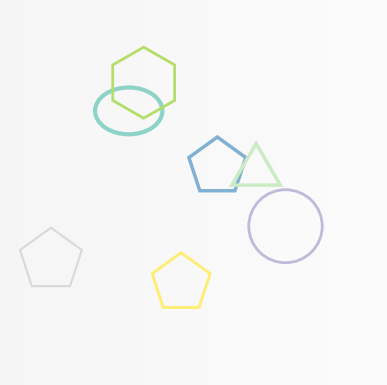[{"shape": "oval", "thickness": 3, "radius": 0.43, "center": [0.332, 0.712]}, {"shape": "circle", "thickness": 2, "radius": 0.47, "center": [0.737, 0.412]}, {"shape": "pentagon", "thickness": 2.5, "radius": 0.39, "center": [0.561, 0.567]}, {"shape": "hexagon", "thickness": 2, "radius": 0.46, "center": [0.371, 0.785]}, {"shape": "pentagon", "thickness": 1.5, "radius": 0.42, "center": [0.131, 0.325]}, {"shape": "triangle", "thickness": 2.5, "radius": 0.36, "center": [0.661, 0.555]}, {"shape": "pentagon", "thickness": 2, "radius": 0.39, "center": [0.468, 0.265]}]